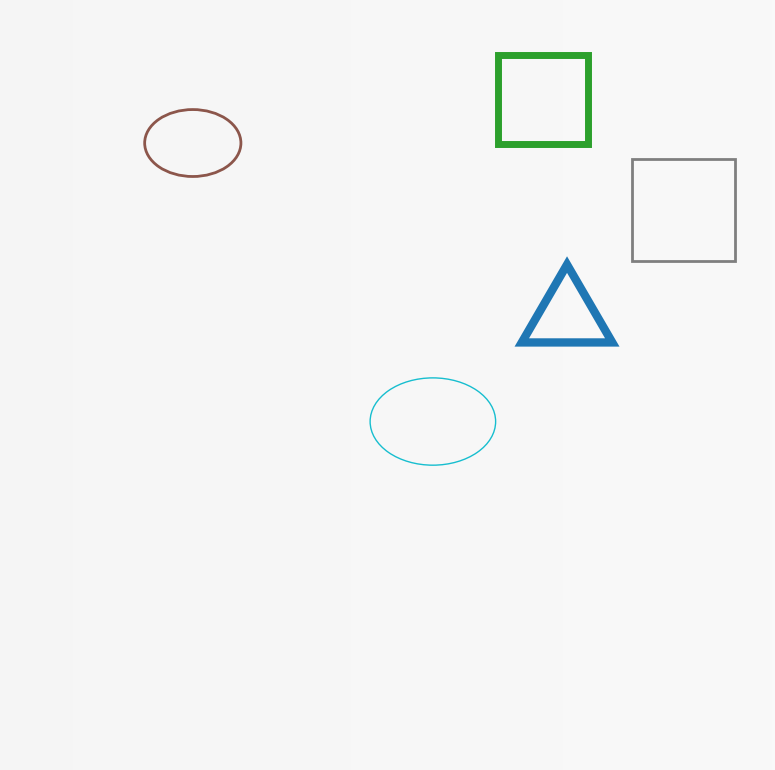[{"shape": "triangle", "thickness": 3, "radius": 0.34, "center": [0.732, 0.589]}, {"shape": "square", "thickness": 2.5, "radius": 0.29, "center": [0.7, 0.871]}, {"shape": "oval", "thickness": 1, "radius": 0.31, "center": [0.249, 0.814]}, {"shape": "square", "thickness": 1, "radius": 0.33, "center": [0.882, 0.728]}, {"shape": "oval", "thickness": 0.5, "radius": 0.4, "center": [0.559, 0.453]}]